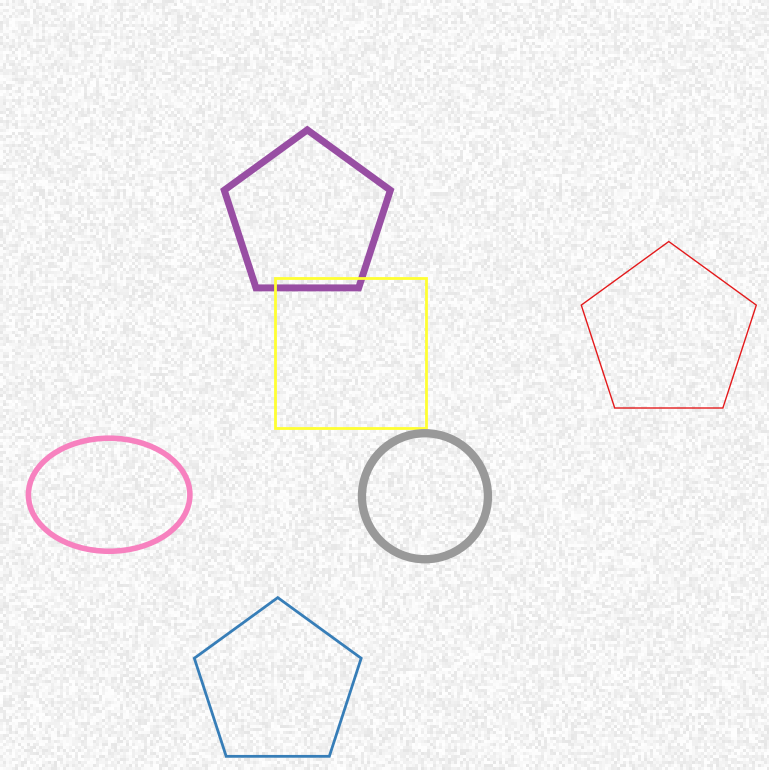[{"shape": "pentagon", "thickness": 0.5, "radius": 0.6, "center": [0.869, 0.567]}, {"shape": "pentagon", "thickness": 1, "radius": 0.57, "center": [0.361, 0.11]}, {"shape": "pentagon", "thickness": 2.5, "radius": 0.57, "center": [0.399, 0.718]}, {"shape": "square", "thickness": 1, "radius": 0.49, "center": [0.456, 0.542]}, {"shape": "oval", "thickness": 2, "radius": 0.52, "center": [0.142, 0.358]}, {"shape": "circle", "thickness": 3, "radius": 0.41, "center": [0.552, 0.356]}]